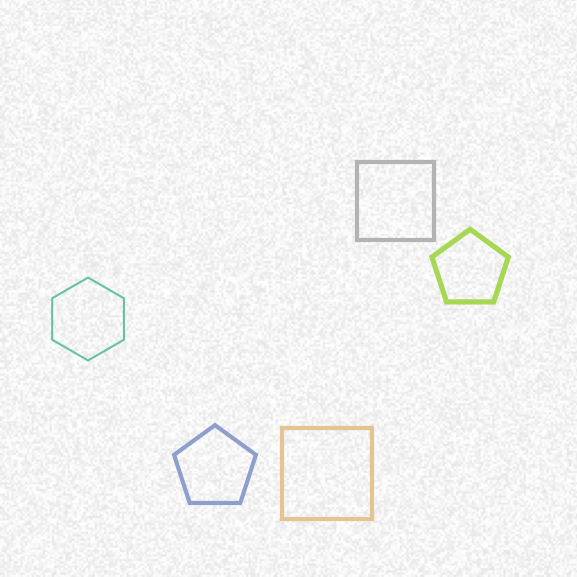[{"shape": "hexagon", "thickness": 1, "radius": 0.36, "center": [0.152, 0.447]}, {"shape": "pentagon", "thickness": 2, "radius": 0.37, "center": [0.372, 0.188]}, {"shape": "pentagon", "thickness": 2.5, "radius": 0.35, "center": [0.814, 0.533]}, {"shape": "square", "thickness": 2, "radius": 0.39, "center": [0.566, 0.179]}, {"shape": "square", "thickness": 2, "radius": 0.34, "center": [0.685, 0.651]}]